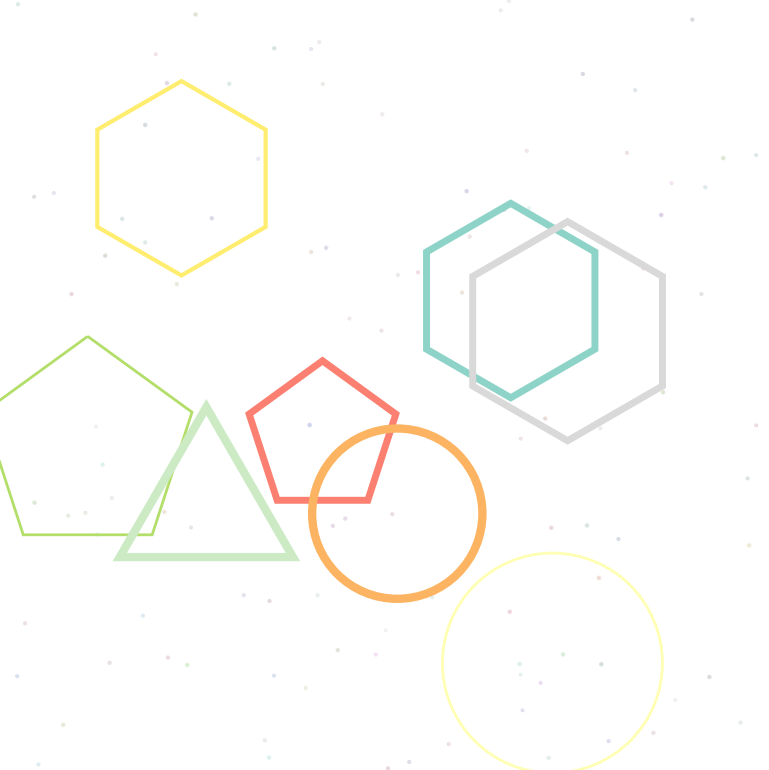[{"shape": "hexagon", "thickness": 2.5, "radius": 0.63, "center": [0.663, 0.61]}, {"shape": "circle", "thickness": 1, "radius": 0.71, "center": [0.717, 0.139]}, {"shape": "pentagon", "thickness": 2.5, "radius": 0.5, "center": [0.419, 0.431]}, {"shape": "circle", "thickness": 3, "radius": 0.55, "center": [0.516, 0.333]}, {"shape": "pentagon", "thickness": 1, "radius": 0.71, "center": [0.114, 0.421]}, {"shape": "hexagon", "thickness": 2.5, "radius": 0.71, "center": [0.737, 0.57]}, {"shape": "triangle", "thickness": 3, "radius": 0.65, "center": [0.268, 0.341]}, {"shape": "hexagon", "thickness": 1.5, "radius": 0.63, "center": [0.236, 0.768]}]